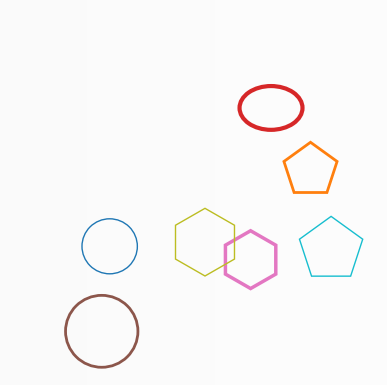[{"shape": "circle", "thickness": 1, "radius": 0.36, "center": [0.283, 0.36]}, {"shape": "pentagon", "thickness": 2, "radius": 0.36, "center": [0.801, 0.558]}, {"shape": "oval", "thickness": 3, "radius": 0.41, "center": [0.699, 0.72]}, {"shape": "circle", "thickness": 2, "radius": 0.47, "center": [0.263, 0.139]}, {"shape": "hexagon", "thickness": 2.5, "radius": 0.38, "center": [0.647, 0.326]}, {"shape": "hexagon", "thickness": 1, "radius": 0.44, "center": [0.529, 0.371]}, {"shape": "pentagon", "thickness": 1, "radius": 0.43, "center": [0.854, 0.352]}]